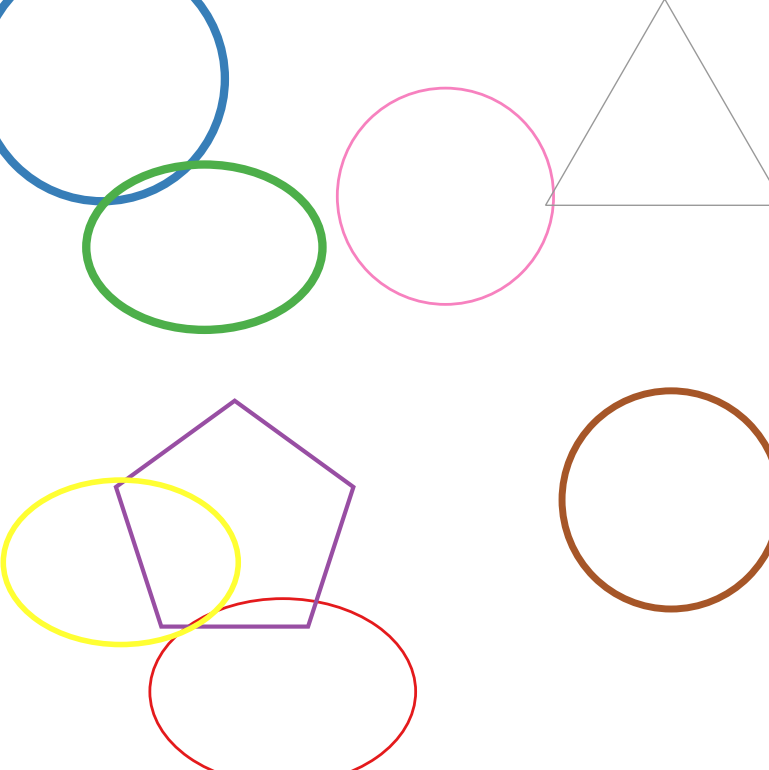[{"shape": "oval", "thickness": 1, "radius": 0.86, "center": [0.367, 0.102]}, {"shape": "circle", "thickness": 3, "radius": 0.8, "center": [0.133, 0.898]}, {"shape": "oval", "thickness": 3, "radius": 0.77, "center": [0.265, 0.679]}, {"shape": "pentagon", "thickness": 1.5, "radius": 0.81, "center": [0.305, 0.317]}, {"shape": "oval", "thickness": 2, "radius": 0.76, "center": [0.157, 0.27]}, {"shape": "circle", "thickness": 2.5, "radius": 0.71, "center": [0.872, 0.351]}, {"shape": "circle", "thickness": 1, "radius": 0.7, "center": [0.578, 0.745]}, {"shape": "triangle", "thickness": 0.5, "radius": 0.89, "center": [0.863, 0.823]}]